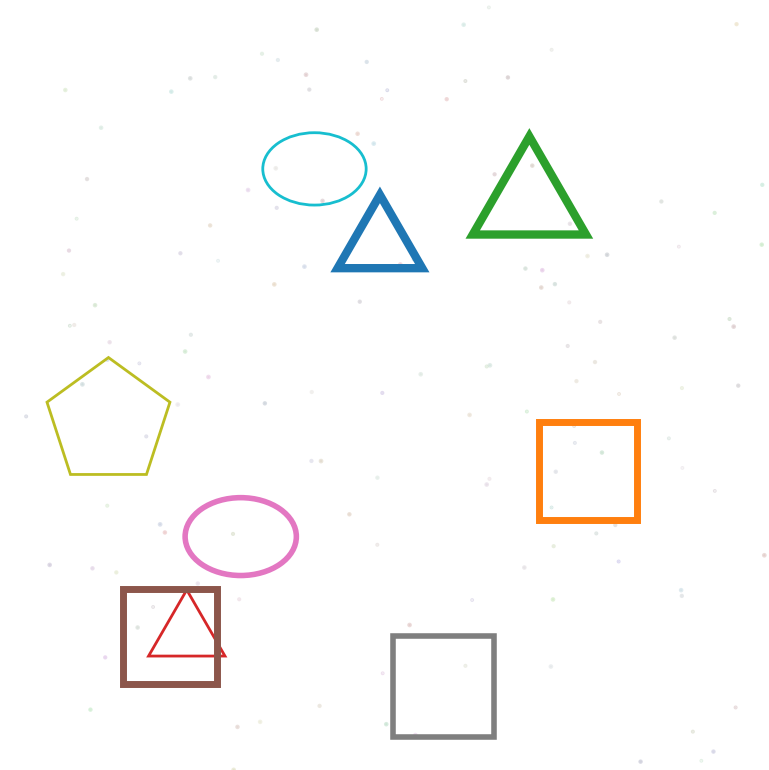[{"shape": "triangle", "thickness": 3, "radius": 0.32, "center": [0.493, 0.683]}, {"shape": "square", "thickness": 2.5, "radius": 0.32, "center": [0.764, 0.388]}, {"shape": "triangle", "thickness": 3, "radius": 0.42, "center": [0.687, 0.738]}, {"shape": "triangle", "thickness": 1, "radius": 0.29, "center": [0.243, 0.177]}, {"shape": "square", "thickness": 2.5, "radius": 0.31, "center": [0.221, 0.173]}, {"shape": "oval", "thickness": 2, "radius": 0.36, "center": [0.313, 0.303]}, {"shape": "square", "thickness": 2, "radius": 0.33, "center": [0.576, 0.108]}, {"shape": "pentagon", "thickness": 1, "radius": 0.42, "center": [0.141, 0.452]}, {"shape": "oval", "thickness": 1, "radius": 0.34, "center": [0.408, 0.781]}]